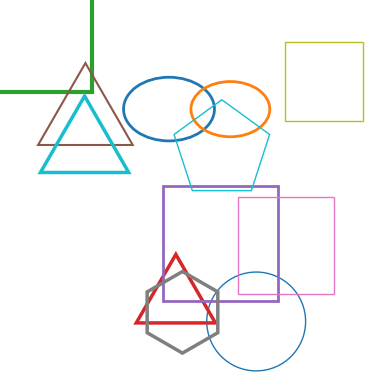[{"shape": "oval", "thickness": 2, "radius": 0.59, "center": [0.439, 0.717]}, {"shape": "circle", "thickness": 1, "radius": 0.64, "center": [0.665, 0.165]}, {"shape": "oval", "thickness": 2, "radius": 0.51, "center": [0.598, 0.716]}, {"shape": "square", "thickness": 3, "radius": 0.64, "center": [0.111, 0.889]}, {"shape": "triangle", "thickness": 2.5, "radius": 0.59, "center": [0.457, 0.221]}, {"shape": "square", "thickness": 2, "radius": 0.75, "center": [0.573, 0.369]}, {"shape": "triangle", "thickness": 1.5, "radius": 0.71, "center": [0.222, 0.694]}, {"shape": "square", "thickness": 1, "radius": 0.62, "center": [0.744, 0.362]}, {"shape": "hexagon", "thickness": 2.5, "radius": 0.53, "center": [0.474, 0.189]}, {"shape": "square", "thickness": 1, "radius": 0.51, "center": [0.841, 0.789]}, {"shape": "pentagon", "thickness": 1, "radius": 0.65, "center": [0.576, 0.61]}, {"shape": "triangle", "thickness": 2.5, "radius": 0.66, "center": [0.22, 0.618]}]